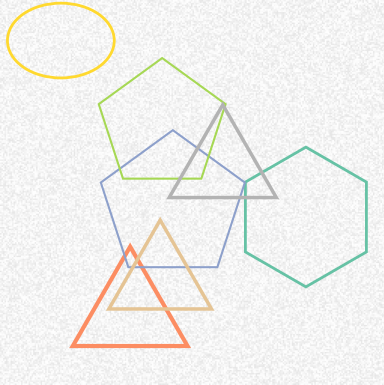[{"shape": "hexagon", "thickness": 2, "radius": 0.91, "center": [0.795, 0.436]}, {"shape": "triangle", "thickness": 3, "radius": 0.86, "center": [0.338, 0.187]}, {"shape": "pentagon", "thickness": 1.5, "radius": 0.98, "center": [0.449, 0.465]}, {"shape": "pentagon", "thickness": 1.5, "radius": 0.87, "center": [0.421, 0.676]}, {"shape": "oval", "thickness": 2, "radius": 0.69, "center": [0.158, 0.895]}, {"shape": "triangle", "thickness": 2.5, "radius": 0.77, "center": [0.416, 0.274]}, {"shape": "triangle", "thickness": 2.5, "radius": 0.8, "center": [0.579, 0.567]}]